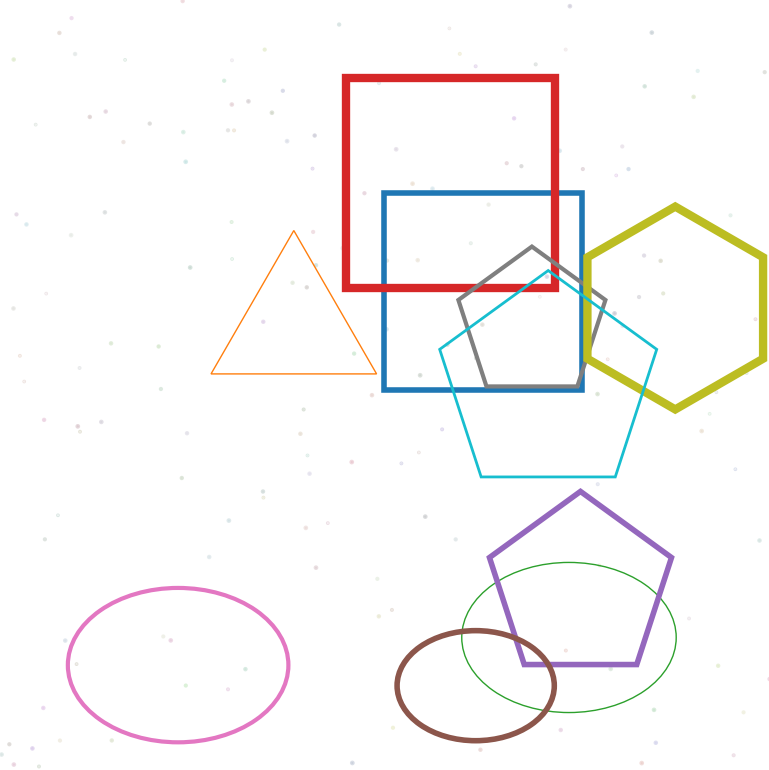[{"shape": "square", "thickness": 2, "radius": 0.64, "center": [0.628, 0.621]}, {"shape": "triangle", "thickness": 0.5, "radius": 0.62, "center": [0.382, 0.576]}, {"shape": "oval", "thickness": 0.5, "radius": 0.7, "center": [0.739, 0.172]}, {"shape": "square", "thickness": 3, "radius": 0.68, "center": [0.585, 0.762]}, {"shape": "pentagon", "thickness": 2, "radius": 0.62, "center": [0.754, 0.237]}, {"shape": "oval", "thickness": 2, "radius": 0.51, "center": [0.618, 0.11]}, {"shape": "oval", "thickness": 1.5, "radius": 0.72, "center": [0.231, 0.136]}, {"shape": "pentagon", "thickness": 1.5, "radius": 0.5, "center": [0.691, 0.579]}, {"shape": "hexagon", "thickness": 3, "radius": 0.66, "center": [0.877, 0.6]}, {"shape": "pentagon", "thickness": 1, "radius": 0.74, "center": [0.712, 0.5]}]